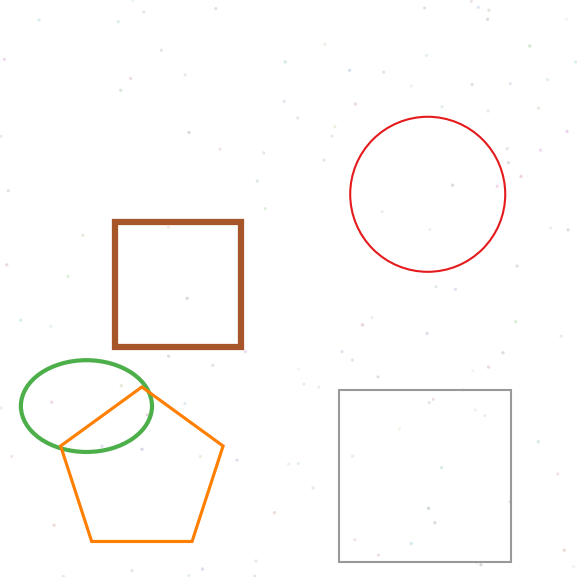[{"shape": "circle", "thickness": 1, "radius": 0.67, "center": [0.741, 0.663]}, {"shape": "oval", "thickness": 2, "radius": 0.57, "center": [0.15, 0.296]}, {"shape": "pentagon", "thickness": 1.5, "radius": 0.74, "center": [0.246, 0.181]}, {"shape": "square", "thickness": 3, "radius": 0.54, "center": [0.308, 0.507]}, {"shape": "square", "thickness": 1, "radius": 0.74, "center": [0.736, 0.175]}]